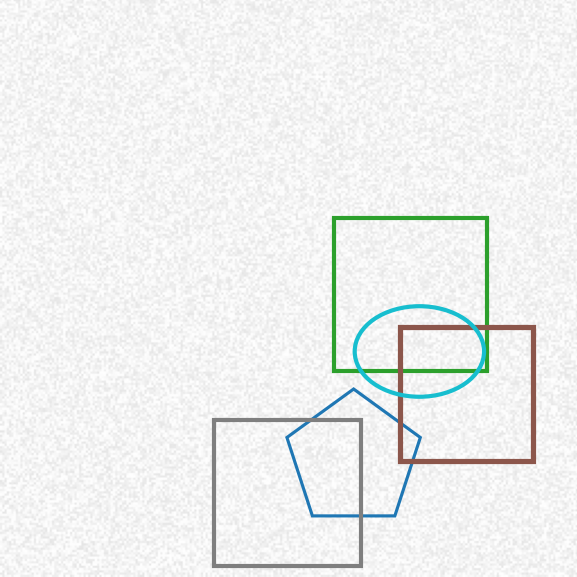[{"shape": "pentagon", "thickness": 1.5, "radius": 0.61, "center": [0.612, 0.204]}, {"shape": "square", "thickness": 2, "radius": 0.66, "center": [0.711, 0.489]}, {"shape": "square", "thickness": 2.5, "radius": 0.58, "center": [0.808, 0.317]}, {"shape": "square", "thickness": 2, "radius": 0.63, "center": [0.498, 0.146]}, {"shape": "oval", "thickness": 2, "radius": 0.56, "center": [0.726, 0.391]}]